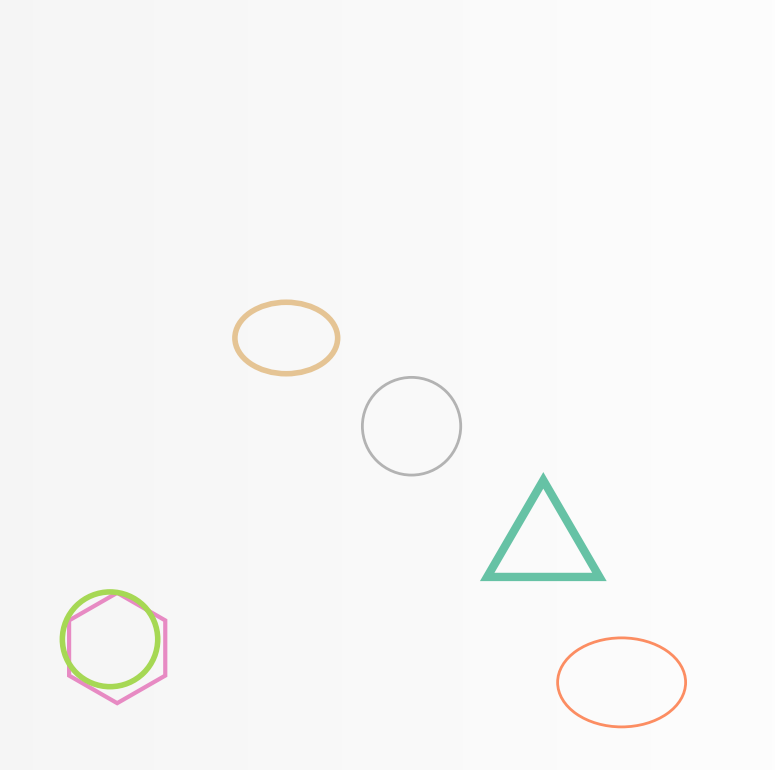[{"shape": "triangle", "thickness": 3, "radius": 0.42, "center": [0.701, 0.293]}, {"shape": "oval", "thickness": 1, "radius": 0.41, "center": [0.802, 0.114]}, {"shape": "hexagon", "thickness": 1.5, "radius": 0.36, "center": [0.151, 0.158]}, {"shape": "circle", "thickness": 2, "radius": 0.31, "center": [0.142, 0.17]}, {"shape": "oval", "thickness": 2, "radius": 0.33, "center": [0.369, 0.561]}, {"shape": "circle", "thickness": 1, "radius": 0.32, "center": [0.531, 0.446]}]